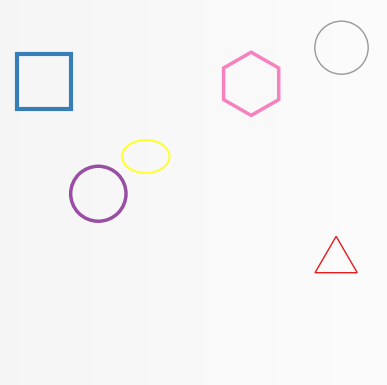[{"shape": "triangle", "thickness": 1, "radius": 0.31, "center": [0.867, 0.323]}, {"shape": "square", "thickness": 3, "radius": 0.35, "center": [0.114, 0.788]}, {"shape": "circle", "thickness": 2.5, "radius": 0.36, "center": [0.254, 0.497]}, {"shape": "oval", "thickness": 1.5, "radius": 0.31, "center": [0.376, 0.593]}, {"shape": "hexagon", "thickness": 2.5, "radius": 0.41, "center": [0.648, 0.782]}, {"shape": "circle", "thickness": 1, "radius": 0.34, "center": [0.881, 0.876]}]